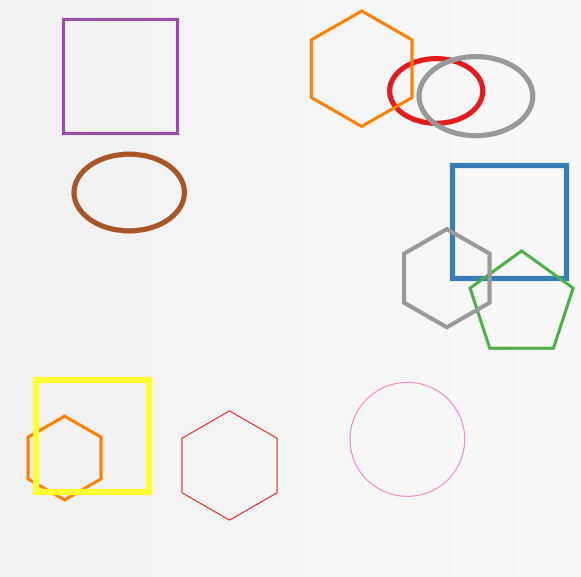[{"shape": "oval", "thickness": 2.5, "radius": 0.4, "center": [0.75, 0.842]}, {"shape": "hexagon", "thickness": 0.5, "radius": 0.47, "center": [0.395, 0.193]}, {"shape": "square", "thickness": 2.5, "radius": 0.49, "center": [0.876, 0.616]}, {"shape": "pentagon", "thickness": 1.5, "radius": 0.47, "center": [0.897, 0.471]}, {"shape": "square", "thickness": 1.5, "radius": 0.49, "center": [0.207, 0.868]}, {"shape": "hexagon", "thickness": 1.5, "radius": 0.36, "center": [0.111, 0.206]}, {"shape": "hexagon", "thickness": 1.5, "radius": 0.5, "center": [0.622, 0.88]}, {"shape": "square", "thickness": 3, "radius": 0.49, "center": [0.159, 0.244]}, {"shape": "oval", "thickness": 2.5, "radius": 0.47, "center": [0.222, 0.666]}, {"shape": "circle", "thickness": 0.5, "radius": 0.49, "center": [0.701, 0.238]}, {"shape": "hexagon", "thickness": 2, "radius": 0.42, "center": [0.769, 0.517]}, {"shape": "oval", "thickness": 2.5, "radius": 0.49, "center": [0.819, 0.833]}]